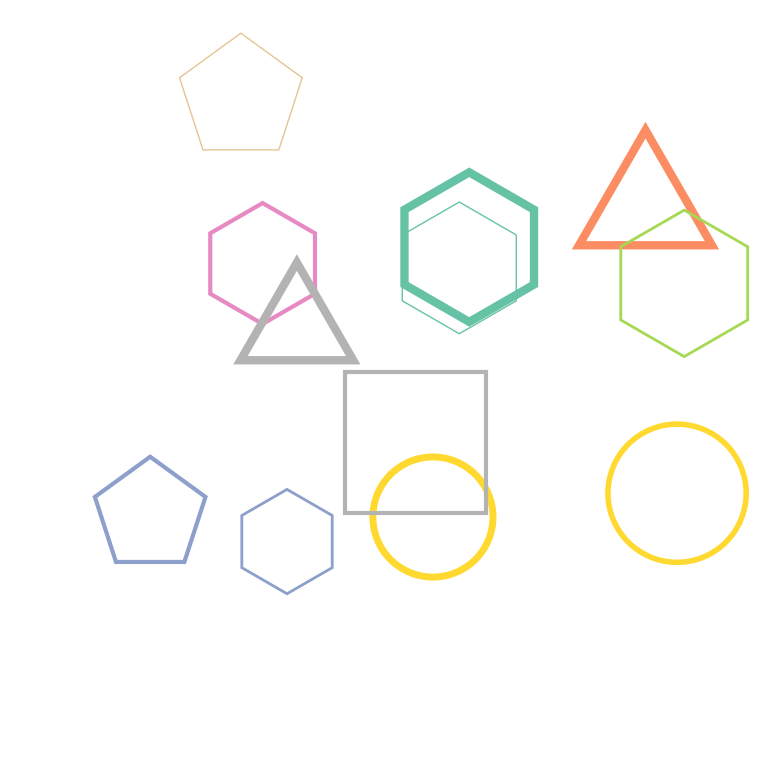[{"shape": "hexagon", "thickness": 3, "radius": 0.49, "center": [0.609, 0.679]}, {"shape": "hexagon", "thickness": 0.5, "radius": 0.43, "center": [0.596, 0.652]}, {"shape": "triangle", "thickness": 3, "radius": 0.5, "center": [0.838, 0.731]}, {"shape": "hexagon", "thickness": 1, "radius": 0.34, "center": [0.373, 0.297]}, {"shape": "pentagon", "thickness": 1.5, "radius": 0.38, "center": [0.195, 0.331]}, {"shape": "hexagon", "thickness": 1.5, "radius": 0.39, "center": [0.341, 0.658]}, {"shape": "hexagon", "thickness": 1, "radius": 0.48, "center": [0.889, 0.632]}, {"shape": "circle", "thickness": 2, "radius": 0.45, "center": [0.879, 0.359]}, {"shape": "circle", "thickness": 2.5, "radius": 0.39, "center": [0.562, 0.329]}, {"shape": "pentagon", "thickness": 0.5, "radius": 0.42, "center": [0.313, 0.873]}, {"shape": "triangle", "thickness": 3, "radius": 0.42, "center": [0.386, 0.574]}, {"shape": "square", "thickness": 1.5, "radius": 0.46, "center": [0.54, 0.425]}]